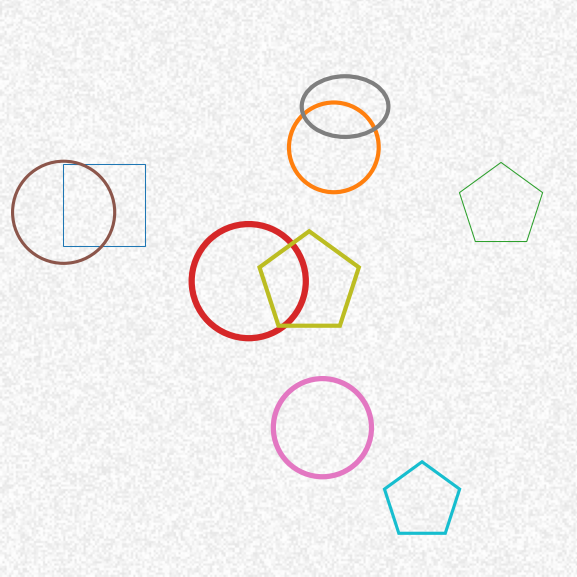[{"shape": "square", "thickness": 0.5, "radius": 0.35, "center": [0.18, 0.645]}, {"shape": "circle", "thickness": 2, "radius": 0.39, "center": [0.578, 0.744]}, {"shape": "pentagon", "thickness": 0.5, "radius": 0.38, "center": [0.868, 0.642]}, {"shape": "circle", "thickness": 3, "radius": 0.49, "center": [0.431, 0.512]}, {"shape": "circle", "thickness": 1.5, "radius": 0.44, "center": [0.11, 0.632]}, {"shape": "circle", "thickness": 2.5, "radius": 0.42, "center": [0.558, 0.259]}, {"shape": "oval", "thickness": 2, "radius": 0.38, "center": [0.598, 0.815]}, {"shape": "pentagon", "thickness": 2, "radius": 0.45, "center": [0.535, 0.508]}, {"shape": "pentagon", "thickness": 1.5, "radius": 0.34, "center": [0.731, 0.131]}]